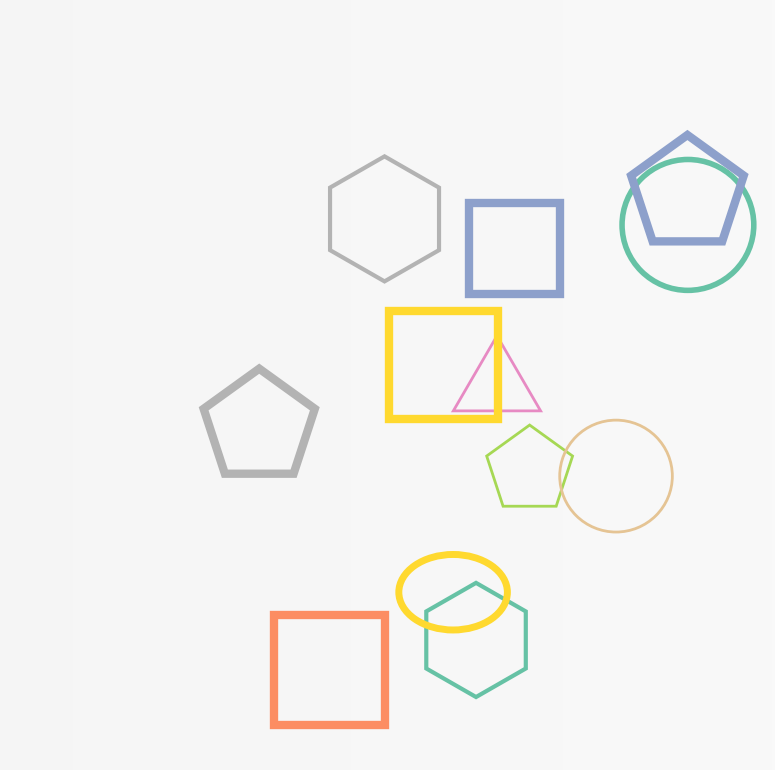[{"shape": "hexagon", "thickness": 1.5, "radius": 0.37, "center": [0.614, 0.169]}, {"shape": "circle", "thickness": 2, "radius": 0.42, "center": [0.888, 0.708]}, {"shape": "square", "thickness": 3, "radius": 0.36, "center": [0.425, 0.13]}, {"shape": "square", "thickness": 3, "radius": 0.3, "center": [0.664, 0.677]}, {"shape": "pentagon", "thickness": 3, "radius": 0.38, "center": [0.887, 0.748]}, {"shape": "triangle", "thickness": 1, "radius": 0.33, "center": [0.641, 0.499]}, {"shape": "pentagon", "thickness": 1, "radius": 0.29, "center": [0.683, 0.39]}, {"shape": "oval", "thickness": 2.5, "radius": 0.35, "center": [0.585, 0.231]}, {"shape": "square", "thickness": 3, "radius": 0.35, "center": [0.572, 0.526]}, {"shape": "circle", "thickness": 1, "radius": 0.36, "center": [0.795, 0.382]}, {"shape": "hexagon", "thickness": 1.5, "radius": 0.41, "center": [0.496, 0.716]}, {"shape": "pentagon", "thickness": 3, "radius": 0.38, "center": [0.334, 0.446]}]